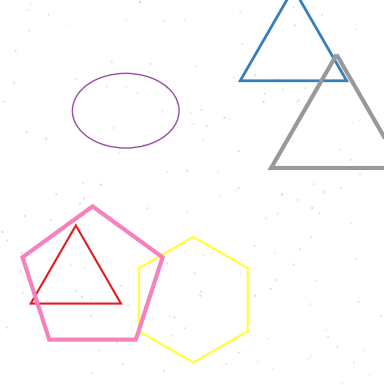[{"shape": "triangle", "thickness": 1.5, "radius": 0.68, "center": [0.197, 0.279]}, {"shape": "triangle", "thickness": 2, "radius": 0.8, "center": [0.762, 0.87]}, {"shape": "oval", "thickness": 1, "radius": 0.69, "center": [0.327, 0.712]}, {"shape": "hexagon", "thickness": 1.5, "radius": 0.82, "center": [0.502, 0.222]}, {"shape": "pentagon", "thickness": 3, "radius": 0.96, "center": [0.24, 0.273]}, {"shape": "triangle", "thickness": 3, "radius": 0.98, "center": [0.874, 0.662]}]